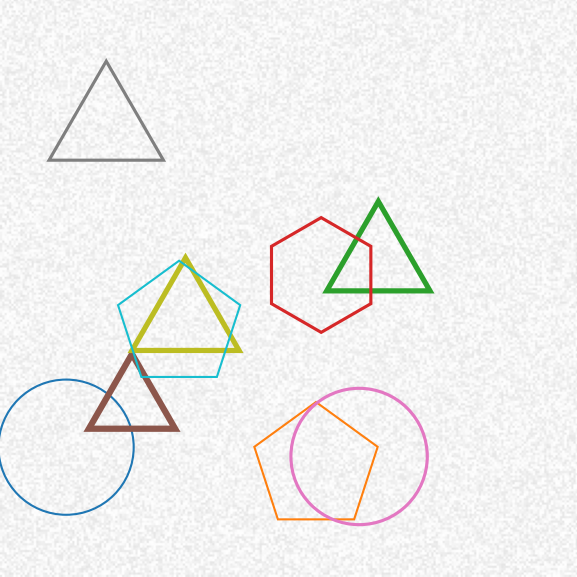[{"shape": "circle", "thickness": 1, "radius": 0.59, "center": [0.114, 0.225]}, {"shape": "pentagon", "thickness": 1, "radius": 0.56, "center": [0.547, 0.191]}, {"shape": "triangle", "thickness": 2.5, "radius": 0.52, "center": [0.655, 0.547]}, {"shape": "hexagon", "thickness": 1.5, "radius": 0.5, "center": [0.556, 0.523]}, {"shape": "triangle", "thickness": 3, "radius": 0.43, "center": [0.229, 0.3]}, {"shape": "circle", "thickness": 1.5, "radius": 0.59, "center": [0.622, 0.209]}, {"shape": "triangle", "thickness": 1.5, "radius": 0.57, "center": [0.184, 0.779]}, {"shape": "triangle", "thickness": 2.5, "radius": 0.53, "center": [0.321, 0.446]}, {"shape": "pentagon", "thickness": 1, "radius": 0.56, "center": [0.31, 0.436]}]